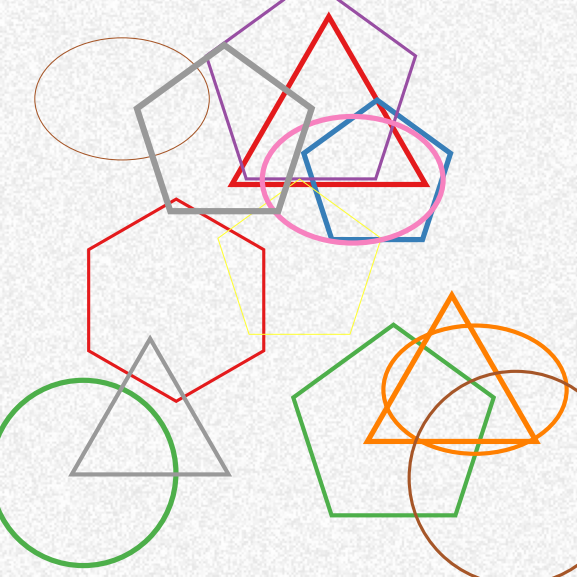[{"shape": "triangle", "thickness": 2.5, "radius": 0.97, "center": [0.569, 0.777]}, {"shape": "hexagon", "thickness": 1.5, "radius": 0.88, "center": [0.305, 0.479]}, {"shape": "pentagon", "thickness": 2.5, "radius": 0.67, "center": [0.653, 0.692]}, {"shape": "circle", "thickness": 2.5, "radius": 0.8, "center": [0.144, 0.18]}, {"shape": "pentagon", "thickness": 2, "radius": 0.91, "center": [0.681, 0.254]}, {"shape": "pentagon", "thickness": 1.5, "radius": 0.95, "center": [0.538, 0.843]}, {"shape": "oval", "thickness": 2, "radius": 0.79, "center": [0.823, 0.324]}, {"shape": "triangle", "thickness": 2.5, "radius": 0.84, "center": [0.782, 0.319]}, {"shape": "pentagon", "thickness": 0.5, "radius": 0.74, "center": [0.519, 0.54]}, {"shape": "oval", "thickness": 0.5, "radius": 0.76, "center": [0.211, 0.828]}, {"shape": "circle", "thickness": 1.5, "radius": 0.92, "center": [0.893, 0.171]}, {"shape": "oval", "thickness": 2.5, "radius": 0.78, "center": [0.611, 0.688]}, {"shape": "triangle", "thickness": 2, "radius": 0.78, "center": [0.26, 0.256]}, {"shape": "pentagon", "thickness": 3, "radius": 0.8, "center": [0.388, 0.762]}]